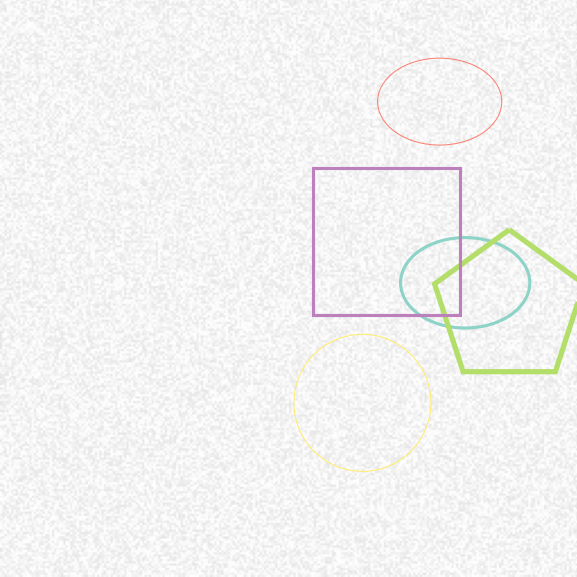[{"shape": "oval", "thickness": 1.5, "radius": 0.56, "center": [0.805, 0.509]}, {"shape": "oval", "thickness": 0.5, "radius": 0.54, "center": [0.761, 0.823]}, {"shape": "pentagon", "thickness": 2.5, "radius": 0.68, "center": [0.882, 0.465]}, {"shape": "square", "thickness": 1.5, "radius": 0.64, "center": [0.67, 0.581]}, {"shape": "circle", "thickness": 0.5, "radius": 0.59, "center": [0.628, 0.302]}]